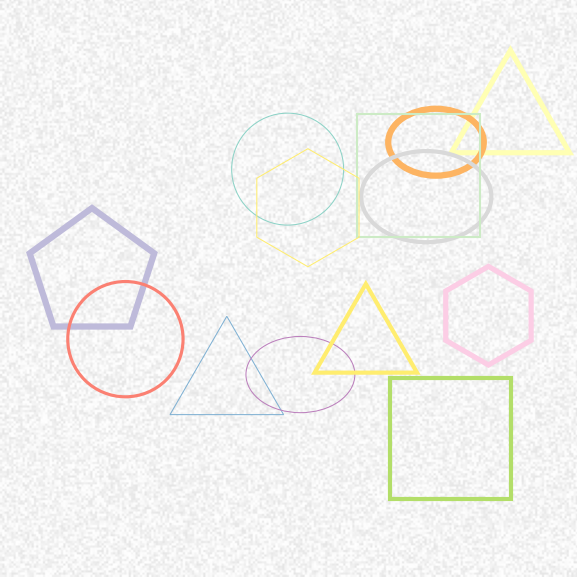[{"shape": "circle", "thickness": 0.5, "radius": 0.48, "center": [0.498, 0.706]}, {"shape": "triangle", "thickness": 2.5, "radius": 0.59, "center": [0.884, 0.794]}, {"shape": "pentagon", "thickness": 3, "radius": 0.57, "center": [0.159, 0.525]}, {"shape": "circle", "thickness": 1.5, "radius": 0.5, "center": [0.217, 0.412]}, {"shape": "triangle", "thickness": 0.5, "radius": 0.57, "center": [0.393, 0.338]}, {"shape": "oval", "thickness": 3, "radius": 0.41, "center": [0.755, 0.753]}, {"shape": "square", "thickness": 2, "radius": 0.52, "center": [0.78, 0.239]}, {"shape": "hexagon", "thickness": 2.5, "radius": 0.43, "center": [0.846, 0.452]}, {"shape": "oval", "thickness": 2, "radius": 0.56, "center": [0.738, 0.659]}, {"shape": "oval", "thickness": 0.5, "radius": 0.47, "center": [0.52, 0.351]}, {"shape": "square", "thickness": 1, "radius": 0.53, "center": [0.724, 0.695]}, {"shape": "hexagon", "thickness": 0.5, "radius": 0.51, "center": [0.533, 0.639]}, {"shape": "triangle", "thickness": 2, "radius": 0.51, "center": [0.633, 0.405]}]